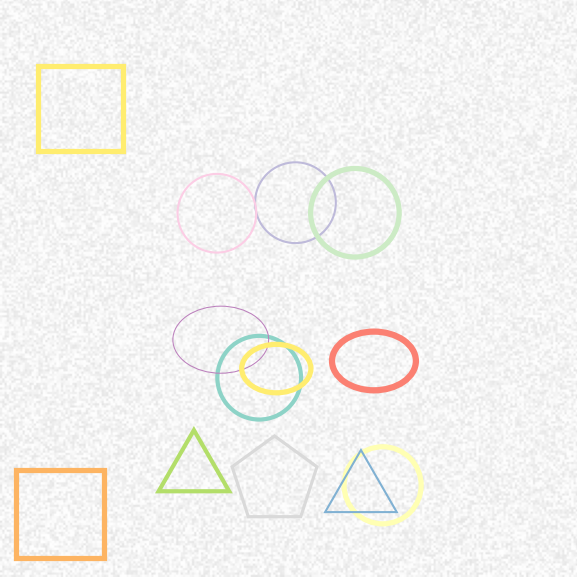[{"shape": "circle", "thickness": 2, "radius": 0.36, "center": [0.449, 0.345]}, {"shape": "circle", "thickness": 2.5, "radius": 0.33, "center": [0.663, 0.159]}, {"shape": "circle", "thickness": 1, "radius": 0.35, "center": [0.512, 0.648]}, {"shape": "oval", "thickness": 3, "radius": 0.36, "center": [0.648, 0.374]}, {"shape": "triangle", "thickness": 1, "radius": 0.36, "center": [0.625, 0.148]}, {"shape": "square", "thickness": 2.5, "radius": 0.38, "center": [0.104, 0.108]}, {"shape": "triangle", "thickness": 2, "radius": 0.35, "center": [0.336, 0.184]}, {"shape": "circle", "thickness": 1, "radius": 0.34, "center": [0.376, 0.63]}, {"shape": "pentagon", "thickness": 1.5, "radius": 0.39, "center": [0.475, 0.167]}, {"shape": "oval", "thickness": 0.5, "radius": 0.41, "center": [0.382, 0.411]}, {"shape": "circle", "thickness": 2.5, "radius": 0.38, "center": [0.615, 0.631]}, {"shape": "oval", "thickness": 2.5, "radius": 0.3, "center": [0.478, 0.361]}, {"shape": "square", "thickness": 2.5, "radius": 0.37, "center": [0.139, 0.811]}]